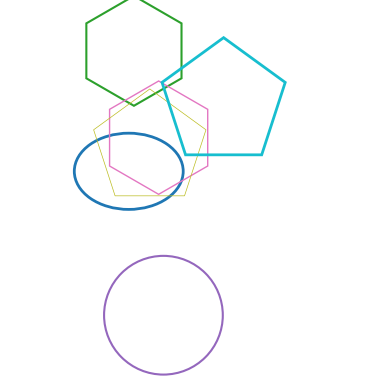[{"shape": "oval", "thickness": 2, "radius": 0.71, "center": [0.334, 0.555]}, {"shape": "hexagon", "thickness": 1.5, "radius": 0.71, "center": [0.348, 0.868]}, {"shape": "circle", "thickness": 1.5, "radius": 0.77, "center": [0.425, 0.181]}, {"shape": "hexagon", "thickness": 1, "radius": 0.74, "center": [0.412, 0.642]}, {"shape": "pentagon", "thickness": 0.5, "radius": 0.77, "center": [0.389, 0.615]}, {"shape": "pentagon", "thickness": 2, "radius": 0.84, "center": [0.581, 0.734]}]